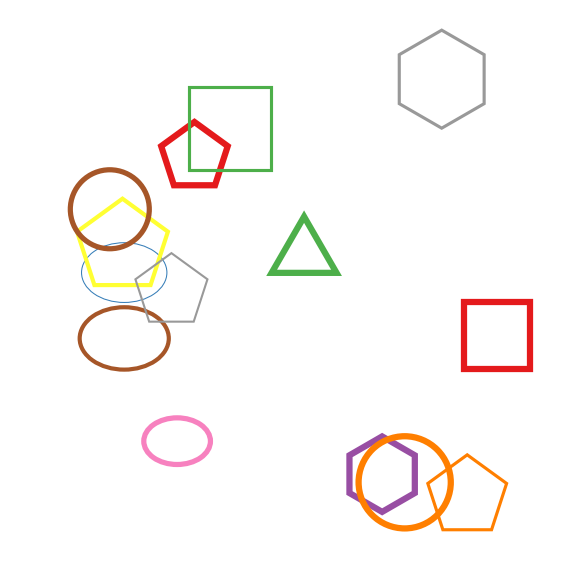[{"shape": "square", "thickness": 3, "radius": 0.29, "center": [0.861, 0.419]}, {"shape": "pentagon", "thickness": 3, "radius": 0.3, "center": [0.337, 0.727]}, {"shape": "oval", "thickness": 0.5, "radius": 0.37, "center": [0.215, 0.527]}, {"shape": "square", "thickness": 1.5, "radius": 0.36, "center": [0.398, 0.777]}, {"shape": "triangle", "thickness": 3, "radius": 0.32, "center": [0.527, 0.559]}, {"shape": "hexagon", "thickness": 3, "radius": 0.33, "center": [0.662, 0.178]}, {"shape": "circle", "thickness": 3, "radius": 0.4, "center": [0.701, 0.164]}, {"shape": "pentagon", "thickness": 1.5, "radius": 0.36, "center": [0.809, 0.14]}, {"shape": "pentagon", "thickness": 2, "radius": 0.41, "center": [0.212, 0.572]}, {"shape": "oval", "thickness": 2, "radius": 0.39, "center": [0.215, 0.413]}, {"shape": "circle", "thickness": 2.5, "radius": 0.34, "center": [0.19, 0.637]}, {"shape": "oval", "thickness": 2.5, "radius": 0.29, "center": [0.307, 0.235]}, {"shape": "pentagon", "thickness": 1, "radius": 0.33, "center": [0.297, 0.495]}, {"shape": "hexagon", "thickness": 1.5, "radius": 0.42, "center": [0.765, 0.862]}]